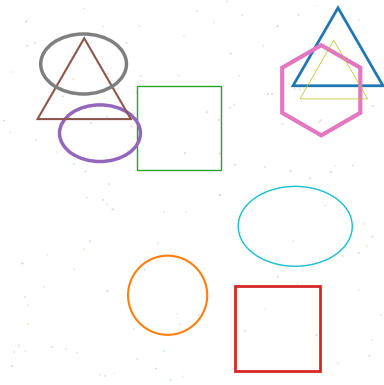[{"shape": "triangle", "thickness": 2, "radius": 0.67, "center": [0.878, 0.845]}, {"shape": "circle", "thickness": 1.5, "radius": 0.51, "center": [0.435, 0.233]}, {"shape": "square", "thickness": 1, "radius": 0.54, "center": [0.466, 0.667]}, {"shape": "square", "thickness": 2, "radius": 0.56, "center": [0.721, 0.146]}, {"shape": "oval", "thickness": 2.5, "radius": 0.53, "center": [0.26, 0.654]}, {"shape": "triangle", "thickness": 1.5, "radius": 0.7, "center": [0.219, 0.761]}, {"shape": "hexagon", "thickness": 3, "radius": 0.59, "center": [0.834, 0.766]}, {"shape": "oval", "thickness": 2.5, "radius": 0.56, "center": [0.217, 0.834]}, {"shape": "triangle", "thickness": 0.5, "radius": 0.51, "center": [0.867, 0.794]}, {"shape": "oval", "thickness": 1, "radius": 0.74, "center": [0.767, 0.412]}]